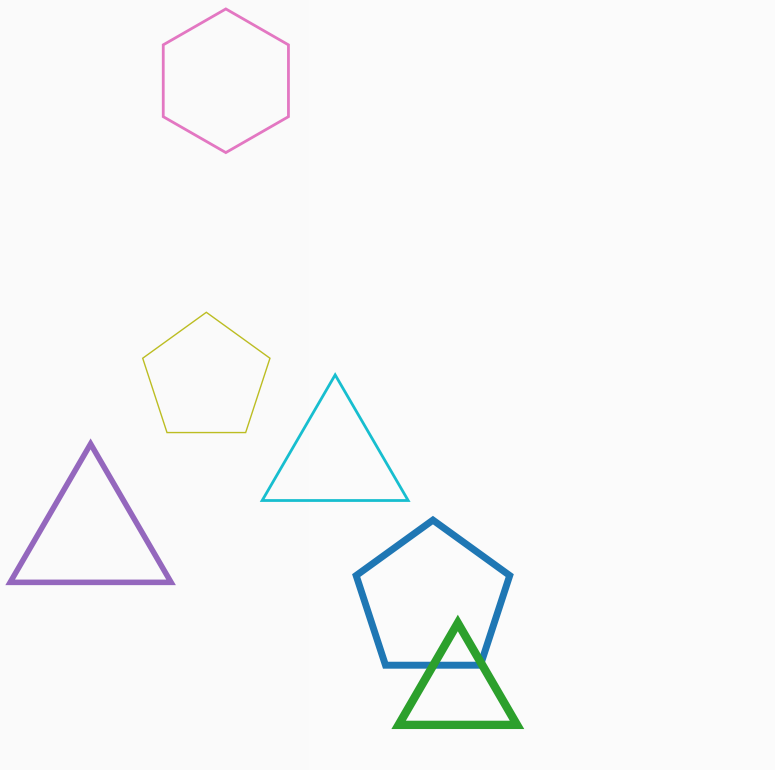[{"shape": "pentagon", "thickness": 2.5, "radius": 0.52, "center": [0.559, 0.22]}, {"shape": "triangle", "thickness": 3, "radius": 0.44, "center": [0.591, 0.103]}, {"shape": "triangle", "thickness": 2, "radius": 0.6, "center": [0.117, 0.304]}, {"shape": "hexagon", "thickness": 1, "radius": 0.47, "center": [0.291, 0.895]}, {"shape": "pentagon", "thickness": 0.5, "radius": 0.43, "center": [0.266, 0.508]}, {"shape": "triangle", "thickness": 1, "radius": 0.54, "center": [0.432, 0.404]}]